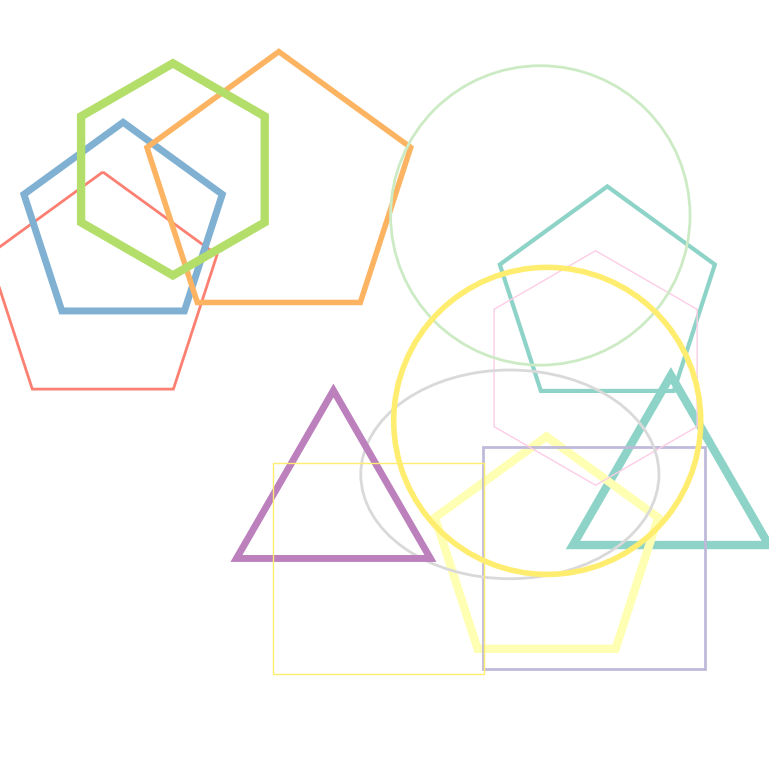[{"shape": "triangle", "thickness": 3, "radius": 0.73, "center": [0.871, 0.366]}, {"shape": "pentagon", "thickness": 1.5, "radius": 0.73, "center": [0.789, 0.611]}, {"shape": "pentagon", "thickness": 3, "radius": 0.76, "center": [0.71, 0.281]}, {"shape": "square", "thickness": 1, "radius": 0.72, "center": [0.771, 0.276]}, {"shape": "pentagon", "thickness": 1, "radius": 0.78, "center": [0.134, 0.621]}, {"shape": "pentagon", "thickness": 2.5, "radius": 0.68, "center": [0.16, 0.706]}, {"shape": "pentagon", "thickness": 2, "radius": 0.9, "center": [0.362, 0.753]}, {"shape": "hexagon", "thickness": 3, "radius": 0.69, "center": [0.225, 0.78]}, {"shape": "hexagon", "thickness": 0.5, "radius": 0.76, "center": [0.773, 0.522]}, {"shape": "oval", "thickness": 1, "radius": 0.97, "center": [0.662, 0.384]}, {"shape": "triangle", "thickness": 2.5, "radius": 0.73, "center": [0.433, 0.347]}, {"shape": "circle", "thickness": 1, "radius": 0.97, "center": [0.702, 0.72]}, {"shape": "square", "thickness": 0.5, "radius": 0.69, "center": [0.491, 0.262]}, {"shape": "circle", "thickness": 2, "radius": 1.0, "center": [0.711, 0.453]}]